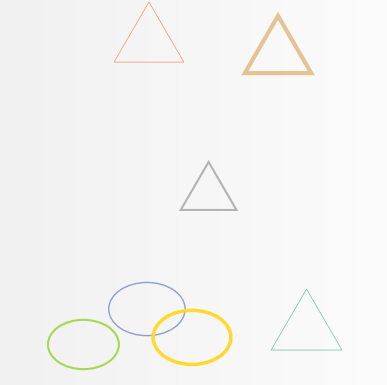[{"shape": "triangle", "thickness": 0.5, "radius": 0.53, "center": [0.791, 0.144]}, {"shape": "triangle", "thickness": 0.5, "radius": 0.52, "center": [0.384, 0.891]}, {"shape": "oval", "thickness": 1, "radius": 0.49, "center": [0.379, 0.197]}, {"shape": "oval", "thickness": 1.5, "radius": 0.46, "center": [0.215, 0.105]}, {"shape": "oval", "thickness": 2.5, "radius": 0.5, "center": [0.496, 0.124]}, {"shape": "triangle", "thickness": 3, "radius": 0.5, "center": [0.718, 0.86]}, {"shape": "triangle", "thickness": 1.5, "radius": 0.42, "center": [0.538, 0.496]}]